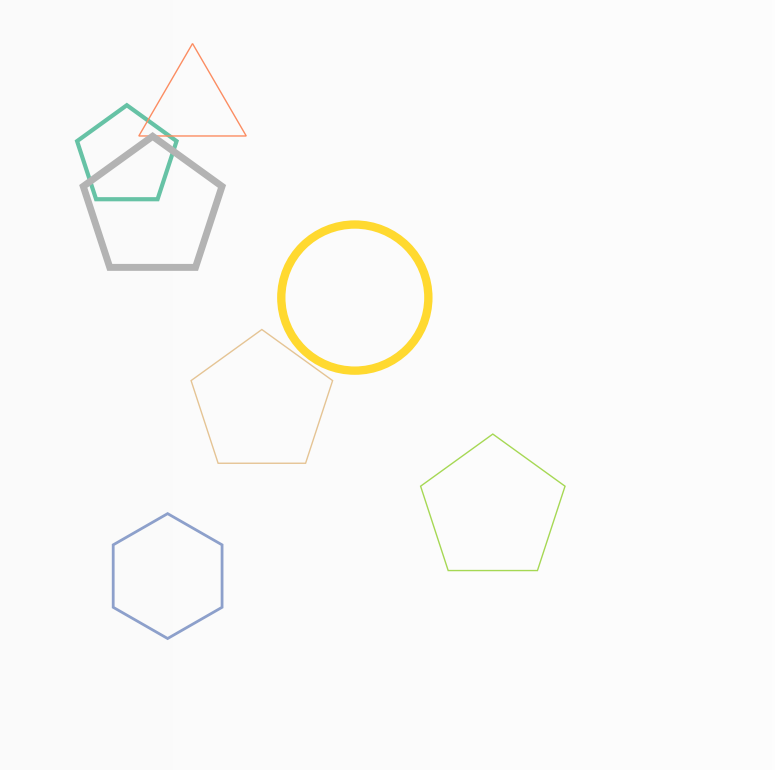[{"shape": "pentagon", "thickness": 1.5, "radius": 0.34, "center": [0.164, 0.796]}, {"shape": "triangle", "thickness": 0.5, "radius": 0.4, "center": [0.248, 0.863]}, {"shape": "hexagon", "thickness": 1, "radius": 0.41, "center": [0.216, 0.252]}, {"shape": "pentagon", "thickness": 0.5, "radius": 0.49, "center": [0.636, 0.338]}, {"shape": "circle", "thickness": 3, "radius": 0.47, "center": [0.458, 0.614]}, {"shape": "pentagon", "thickness": 0.5, "radius": 0.48, "center": [0.338, 0.476]}, {"shape": "pentagon", "thickness": 2.5, "radius": 0.47, "center": [0.197, 0.729]}]